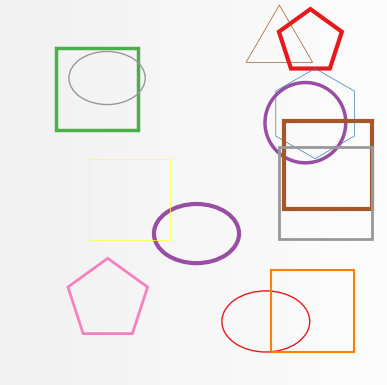[{"shape": "pentagon", "thickness": 3, "radius": 0.43, "center": [0.801, 0.891]}, {"shape": "oval", "thickness": 1, "radius": 0.57, "center": [0.686, 0.165]}, {"shape": "hexagon", "thickness": 0.5, "radius": 0.59, "center": [0.813, 0.705]}, {"shape": "square", "thickness": 2.5, "radius": 0.53, "center": [0.25, 0.769]}, {"shape": "circle", "thickness": 2.5, "radius": 0.52, "center": [0.788, 0.681]}, {"shape": "oval", "thickness": 3, "radius": 0.55, "center": [0.507, 0.393]}, {"shape": "square", "thickness": 1.5, "radius": 0.53, "center": [0.806, 0.192]}, {"shape": "square", "thickness": 0.5, "radius": 0.53, "center": [0.335, 0.481]}, {"shape": "square", "thickness": 3, "radius": 0.57, "center": [0.847, 0.572]}, {"shape": "triangle", "thickness": 0.5, "radius": 0.5, "center": [0.721, 0.888]}, {"shape": "pentagon", "thickness": 2, "radius": 0.54, "center": [0.278, 0.221]}, {"shape": "square", "thickness": 2, "radius": 0.6, "center": [0.84, 0.498]}, {"shape": "oval", "thickness": 1, "radius": 0.49, "center": [0.276, 0.797]}]